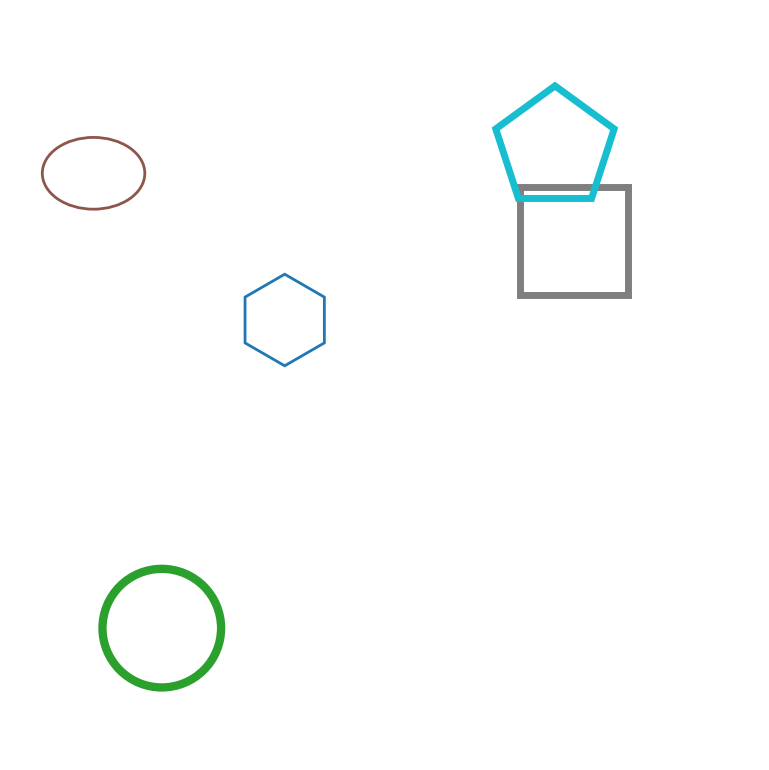[{"shape": "hexagon", "thickness": 1, "radius": 0.3, "center": [0.37, 0.584]}, {"shape": "circle", "thickness": 3, "radius": 0.39, "center": [0.21, 0.184]}, {"shape": "oval", "thickness": 1, "radius": 0.33, "center": [0.121, 0.775]}, {"shape": "square", "thickness": 2.5, "radius": 0.35, "center": [0.745, 0.687]}, {"shape": "pentagon", "thickness": 2.5, "radius": 0.4, "center": [0.721, 0.808]}]